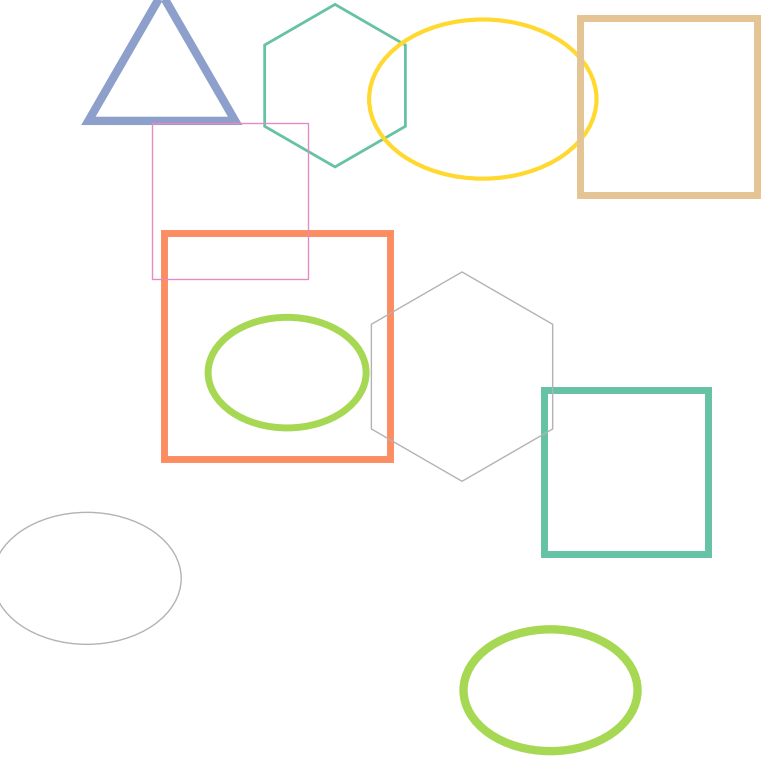[{"shape": "hexagon", "thickness": 1, "radius": 0.53, "center": [0.435, 0.889]}, {"shape": "square", "thickness": 2.5, "radius": 0.53, "center": [0.813, 0.387]}, {"shape": "square", "thickness": 2.5, "radius": 0.73, "center": [0.36, 0.551]}, {"shape": "triangle", "thickness": 3, "radius": 0.55, "center": [0.21, 0.898]}, {"shape": "square", "thickness": 0.5, "radius": 0.51, "center": [0.298, 0.739]}, {"shape": "oval", "thickness": 2.5, "radius": 0.51, "center": [0.373, 0.516]}, {"shape": "oval", "thickness": 3, "radius": 0.57, "center": [0.715, 0.104]}, {"shape": "oval", "thickness": 1.5, "radius": 0.74, "center": [0.627, 0.871]}, {"shape": "square", "thickness": 2.5, "radius": 0.57, "center": [0.869, 0.862]}, {"shape": "hexagon", "thickness": 0.5, "radius": 0.68, "center": [0.6, 0.511]}, {"shape": "oval", "thickness": 0.5, "radius": 0.61, "center": [0.113, 0.249]}]